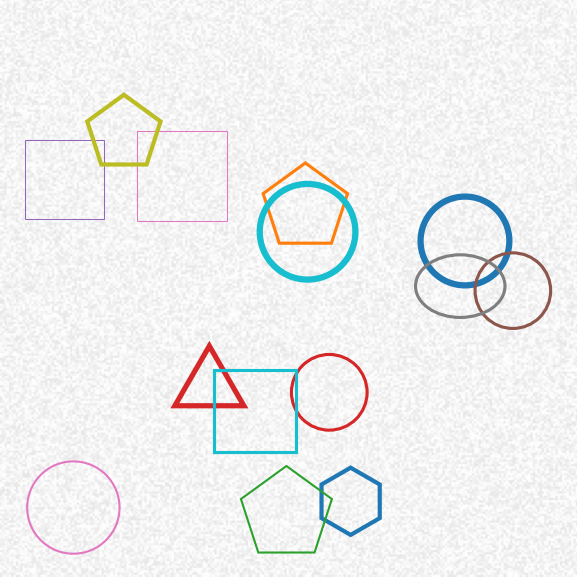[{"shape": "hexagon", "thickness": 2, "radius": 0.29, "center": [0.607, 0.131]}, {"shape": "circle", "thickness": 3, "radius": 0.38, "center": [0.805, 0.582]}, {"shape": "pentagon", "thickness": 1.5, "radius": 0.38, "center": [0.529, 0.64]}, {"shape": "pentagon", "thickness": 1, "radius": 0.41, "center": [0.496, 0.109]}, {"shape": "circle", "thickness": 1.5, "radius": 0.33, "center": [0.57, 0.32]}, {"shape": "triangle", "thickness": 2.5, "radius": 0.34, "center": [0.363, 0.331]}, {"shape": "square", "thickness": 0.5, "radius": 0.34, "center": [0.112, 0.688]}, {"shape": "circle", "thickness": 1.5, "radius": 0.33, "center": [0.888, 0.496]}, {"shape": "circle", "thickness": 1, "radius": 0.4, "center": [0.127, 0.12]}, {"shape": "square", "thickness": 0.5, "radius": 0.39, "center": [0.316, 0.694]}, {"shape": "oval", "thickness": 1.5, "radius": 0.39, "center": [0.797, 0.504]}, {"shape": "pentagon", "thickness": 2, "radius": 0.33, "center": [0.215, 0.768]}, {"shape": "square", "thickness": 1.5, "radius": 0.36, "center": [0.441, 0.287]}, {"shape": "circle", "thickness": 3, "radius": 0.41, "center": [0.533, 0.598]}]